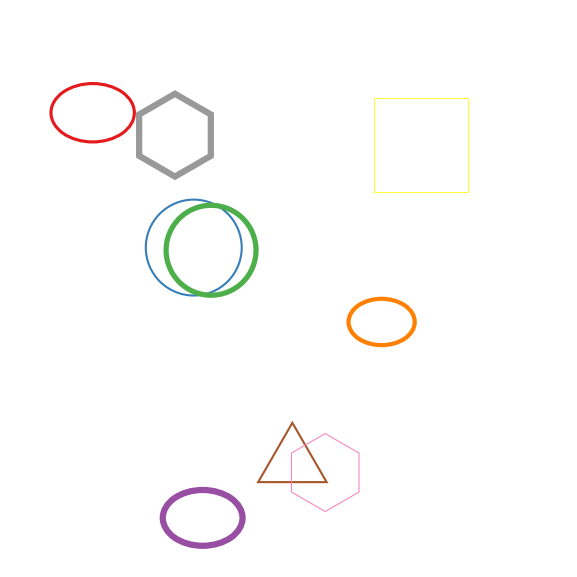[{"shape": "oval", "thickness": 1.5, "radius": 0.36, "center": [0.16, 0.804]}, {"shape": "circle", "thickness": 1, "radius": 0.42, "center": [0.336, 0.57]}, {"shape": "circle", "thickness": 2.5, "radius": 0.39, "center": [0.365, 0.566]}, {"shape": "oval", "thickness": 3, "radius": 0.35, "center": [0.351, 0.102]}, {"shape": "oval", "thickness": 2, "radius": 0.29, "center": [0.661, 0.442]}, {"shape": "square", "thickness": 0.5, "radius": 0.41, "center": [0.729, 0.749]}, {"shape": "triangle", "thickness": 1, "radius": 0.34, "center": [0.506, 0.199]}, {"shape": "hexagon", "thickness": 0.5, "radius": 0.34, "center": [0.563, 0.181]}, {"shape": "hexagon", "thickness": 3, "radius": 0.36, "center": [0.303, 0.765]}]